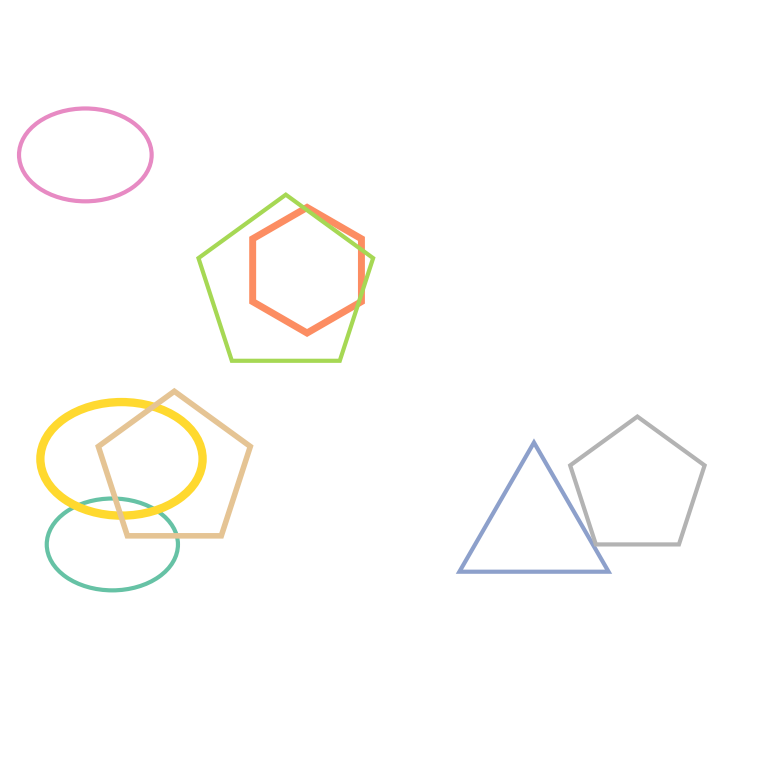[{"shape": "oval", "thickness": 1.5, "radius": 0.43, "center": [0.146, 0.293]}, {"shape": "hexagon", "thickness": 2.5, "radius": 0.41, "center": [0.399, 0.649]}, {"shape": "triangle", "thickness": 1.5, "radius": 0.56, "center": [0.693, 0.313]}, {"shape": "oval", "thickness": 1.5, "radius": 0.43, "center": [0.111, 0.799]}, {"shape": "pentagon", "thickness": 1.5, "radius": 0.6, "center": [0.371, 0.628]}, {"shape": "oval", "thickness": 3, "radius": 0.53, "center": [0.158, 0.404]}, {"shape": "pentagon", "thickness": 2, "radius": 0.52, "center": [0.226, 0.388]}, {"shape": "pentagon", "thickness": 1.5, "radius": 0.46, "center": [0.828, 0.367]}]